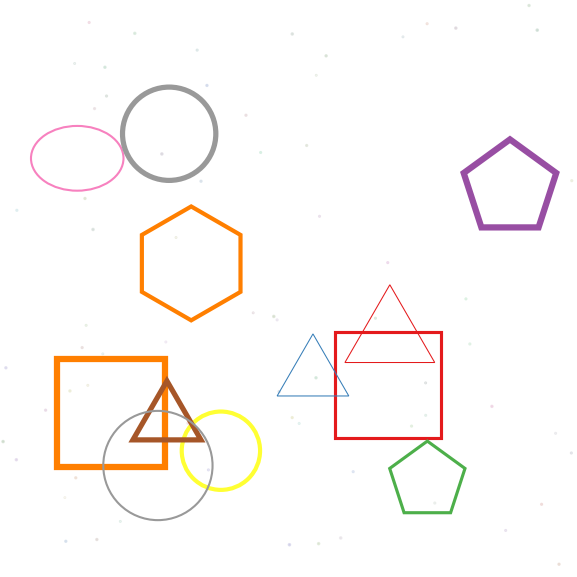[{"shape": "triangle", "thickness": 0.5, "radius": 0.45, "center": [0.675, 0.416]}, {"shape": "square", "thickness": 1.5, "radius": 0.46, "center": [0.672, 0.333]}, {"shape": "triangle", "thickness": 0.5, "radius": 0.36, "center": [0.542, 0.349]}, {"shape": "pentagon", "thickness": 1.5, "radius": 0.34, "center": [0.74, 0.167]}, {"shape": "pentagon", "thickness": 3, "radius": 0.42, "center": [0.883, 0.674]}, {"shape": "hexagon", "thickness": 2, "radius": 0.49, "center": [0.331, 0.543]}, {"shape": "square", "thickness": 3, "radius": 0.47, "center": [0.192, 0.283]}, {"shape": "circle", "thickness": 2, "radius": 0.34, "center": [0.383, 0.219]}, {"shape": "triangle", "thickness": 2.5, "radius": 0.34, "center": [0.289, 0.271]}, {"shape": "oval", "thickness": 1, "radius": 0.4, "center": [0.134, 0.725]}, {"shape": "circle", "thickness": 2.5, "radius": 0.4, "center": [0.293, 0.768]}, {"shape": "circle", "thickness": 1, "radius": 0.47, "center": [0.273, 0.193]}]